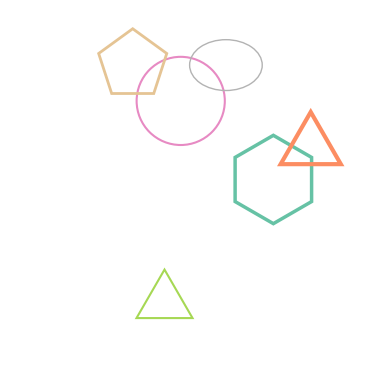[{"shape": "hexagon", "thickness": 2.5, "radius": 0.57, "center": [0.71, 0.534]}, {"shape": "triangle", "thickness": 3, "radius": 0.45, "center": [0.807, 0.619]}, {"shape": "circle", "thickness": 1.5, "radius": 0.57, "center": [0.469, 0.738]}, {"shape": "triangle", "thickness": 1.5, "radius": 0.42, "center": [0.427, 0.216]}, {"shape": "pentagon", "thickness": 2, "radius": 0.46, "center": [0.345, 0.832]}, {"shape": "oval", "thickness": 1, "radius": 0.47, "center": [0.587, 0.831]}]